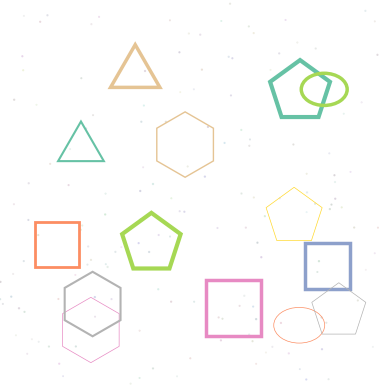[{"shape": "pentagon", "thickness": 3, "radius": 0.41, "center": [0.779, 0.762]}, {"shape": "triangle", "thickness": 1.5, "radius": 0.34, "center": [0.21, 0.616]}, {"shape": "square", "thickness": 2, "radius": 0.29, "center": [0.148, 0.365]}, {"shape": "oval", "thickness": 0.5, "radius": 0.33, "center": [0.777, 0.155]}, {"shape": "square", "thickness": 2.5, "radius": 0.3, "center": [0.851, 0.309]}, {"shape": "square", "thickness": 2.5, "radius": 0.36, "center": [0.607, 0.2]}, {"shape": "hexagon", "thickness": 0.5, "radius": 0.42, "center": [0.236, 0.143]}, {"shape": "pentagon", "thickness": 3, "radius": 0.4, "center": [0.393, 0.367]}, {"shape": "oval", "thickness": 2.5, "radius": 0.3, "center": [0.842, 0.768]}, {"shape": "pentagon", "thickness": 0.5, "radius": 0.38, "center": [0.764, 0.437]}, {"shape": "hexagon", "thickness": 1, "radius": 0.42, "center": [0.481, 0.625]}, {"shape": "triangle", "thickness": 2.5, "radius": 0.37, "center": [0.351, 0.81]}, {"shape": "hexagon", "thickness": 1.5, "radius": 0.42, "center": [0.241, 0.21]}, {"shape": "pentagon", "thickness": 0.5, "radius": 0.37, "center": [0.88, 0.192]}]